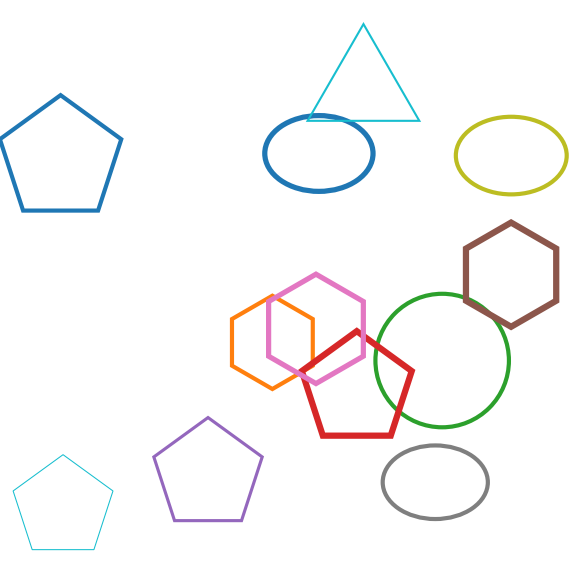[{"shape": "pentagon", "thickness": 2, "radius": 0.55, "center": [0.105, 0.724]}, {"shape": "oval", "thickness": 2.5, "radius": 0.47, "center": [0.552, 0.733]}, {"shape": "hexagon", "thickness": 2, "radius": 0.4, "center": [0.472, 0.406]}, {"shape": "circle", "thickness": 2, "radius": 0.58, "center": [0.766, 0.375]}, {"shape": "pentagon", "thickness": 3, "radius": 0.5, "center": [0.618, 0.326]}, {"shape": "pentagon", "thickness": 1.5, "radius": 0.49, "center": [0.36, 0.177]}, {"shape": "hexagon", "thickness": 3, "radius": 0.45, "center": [0.885, 0.524]}, {"shape": "hexagon", "thickness": 2.5, "radius": 0.47, "center": [0.547, 0.43]}, {"shape": "oval", "thickness": 2, "radius": 0.46, "center": [0.754, 0.164]}, {"shape": "oval", "thickness": 2, "radius": 0.48, "center": [0.885, 0.73]}, {"shape": "pentagon", "thickness": 0.5, "radius": 0.45, "center": [0.109, 0.121]}, {"shape": "triangle", "thickness": 1, "radius": 0.56, "center": [0.629, 0.846]}]